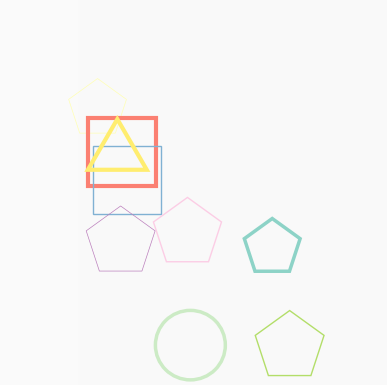[{"shape": "pentagon", "thickness": 2.5, "radius": 0.38, "center": [0.703, 0.357]}, {"shape": "pentagon", "thickness": 0.5, "radius": 0.39, "center": [0.252, 0.718]}, {"shape": "square", "thickness": 3, "radius": 0.44, "center": [0.315, 0.606]}, {"shape": "square", "thickness": 1, "radius": 0.44, "center": [0.327, 0.533]}, {"shape": "pentagon", "thickness": 1, "radius": 0.47, "center": [0.747, 0.1]}, {"shape": "pentagon", "thickness": 1, "radius": 0.46, "center": [0.484, 0.395]}, {"shape": "pentagon", "thickness": 0.5, "radius": 0.47, "center": [0.311, 0.372]}, {"shape": "circle", "thickness": 2.5, "radius": 0.45, "center": [0.491, 0.104]}, {"shape": "triangle", "thickness": 3, "radius": 0.44, "center": [0.303, 0.603]}]